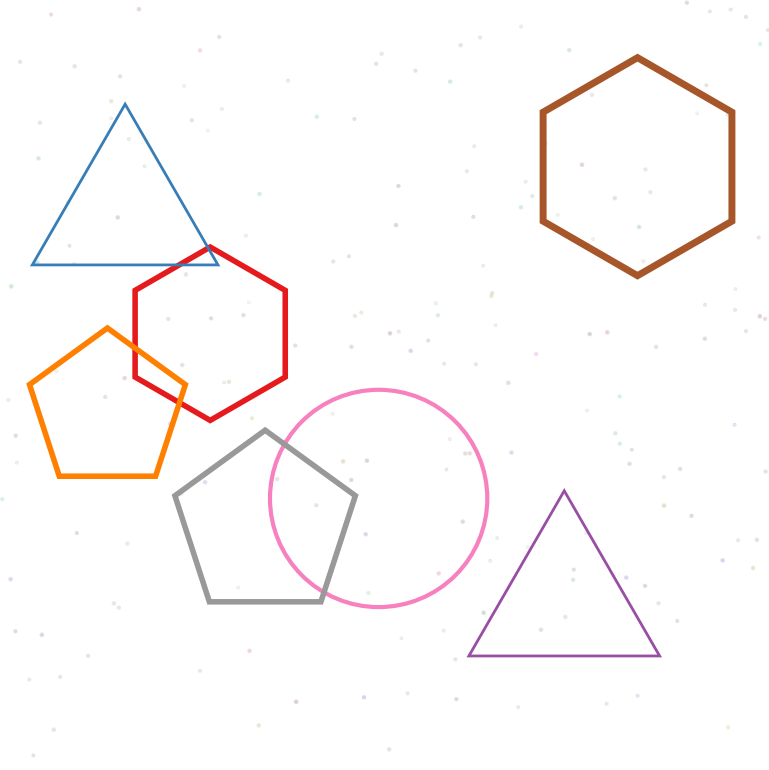[{"shape": "hexagon", "thickness": 2, "radius": 0.56, "center": [0.273, 0.567]}, {"shape": "triangle", "thickness": 1, "radius": 0.7, "center": [0.163, 0.726]}, {"shape": "triangle", "thickness": 1, "radius": 0.72, "center": [0.733, 0.22]}, {"shape": "pentagon", "thickness": 2, "radius": 0.53, "center": [0.14, 0.468]}, {"shape": "hexagon", "thickness": 2.5, "radius": 0.71, "center": [0.828, 0.784]}, {"shape": "circle", "thickness": 1.5, "radius": 0.71, "center": [0.492, 0.353]}, {"shape": "pentagon", "thickness": 2, "radius": 0.62, "center": [0.344, 0.318]}]